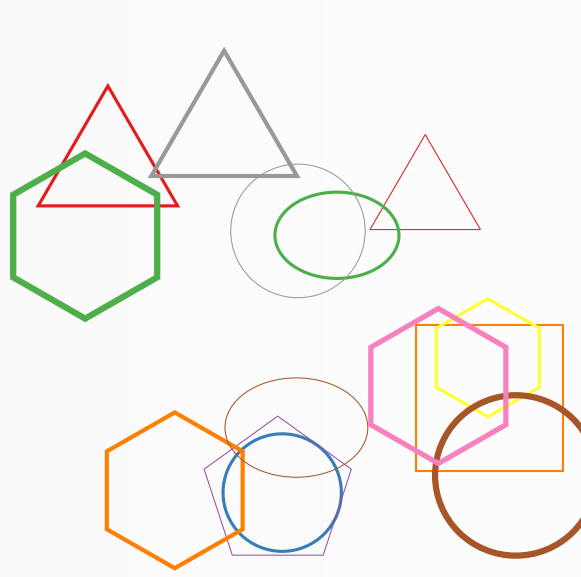[{"shape": "triangle", "thickness": 1.5, "radius": 0.69, "center": [0.186, 0.712]}, {"shape": "triangle", "thickness": 0.5, "radius": 0.55, "center": [0.732, 0.656]}, {"shape": "circle", "thickness": 1.5, "radius": 0.51, "center": [0.485, 0.146]}, {"shape": "oval", "thickness": 1.5, "radius": 0.53, "center": [0.58, 0.592]}, {"shape": "hexagon", "thickness": 3, "radius": 0.72, "center": [0.147, 0.59]}, {"shape": "pentagon", "thickness": 0.5, "radius": 0.67, "center": [0.478, 0.146]}, {"shape": "square", "thickness": 1, "radius": 0.63, "center": [0.842, 0.31]}, {"shape": "hexagon", "thickness": 2, "radius": 0.67, "center": [0.301, 0.15]}, {"shape": "hexagon", "thickness": 1.5, "radius": 0.51, "center": [0.839, 0.38]}, {"shape": "oval", "thickness": 0.5, "radius": 0.61, "center": [0.51, 0.259]}, {"shape": "circle", "thickness": 3, "radius": 0.69, "center": [0.887, 0.176]}, {"shape": "hexagon", "thickness": 2.5, "radius": 0.67, "center": [0.754, 0.331]}, {"shape": "triangle", "thickness": 2, "radius": 0.72, "center": [0.386, 0.767]}, {"shape": "circle", "thickness": 0.5, "radius": 0.58, "center": [0.513, 0.599]}]